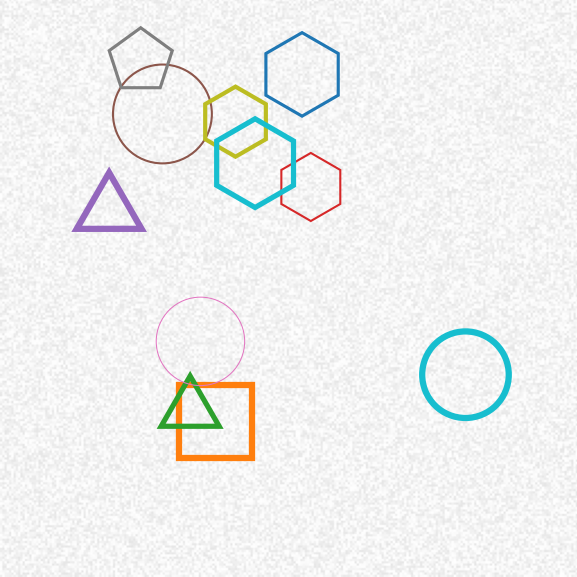[{"shape": "hexagon", "thickness": 1.5, "radius": 0.36, "center": [0.523, 0.87]}, {"shape": "square", "thickness": 3, "radius": 0.31, "center": [0.373, 0.269]}, {"shape": "triangle", "thickness": 2.5, "radius": 0.29, "center": [0.329, 0.29]}, {"shape": "hexagon", "thickness": 1, "radius": 0.29, "center": [0.538, 0.675]}, {"shape": "triangle", "thickness": 3, "radius": 0.32, "center": [0.189, 0.635]}, {"shape": "circle", "thickness": 1, "radius": 0.43, "center": [0.281, 0.802]}, {"shape": "circle", "thickness": 0.5, "radius": 0.38, "center": [0.347, 0.408]}, {"shape": "pentagon", "thickness": 1.5, "radius": 0.29, "center": [0.244, 0.894]}, {"shape": "hexagon", "thickness": 2, "radius": 0.3, "center": [0.408, 0.788]}, {"shape": "hexagon", "thickness": 2.5, "radius": 0.38, "center": [0.442, 0.717]}, {"shape": "circle", "thickness": 3, "radius": 0.37, "center": [0.806, 0.35]}]